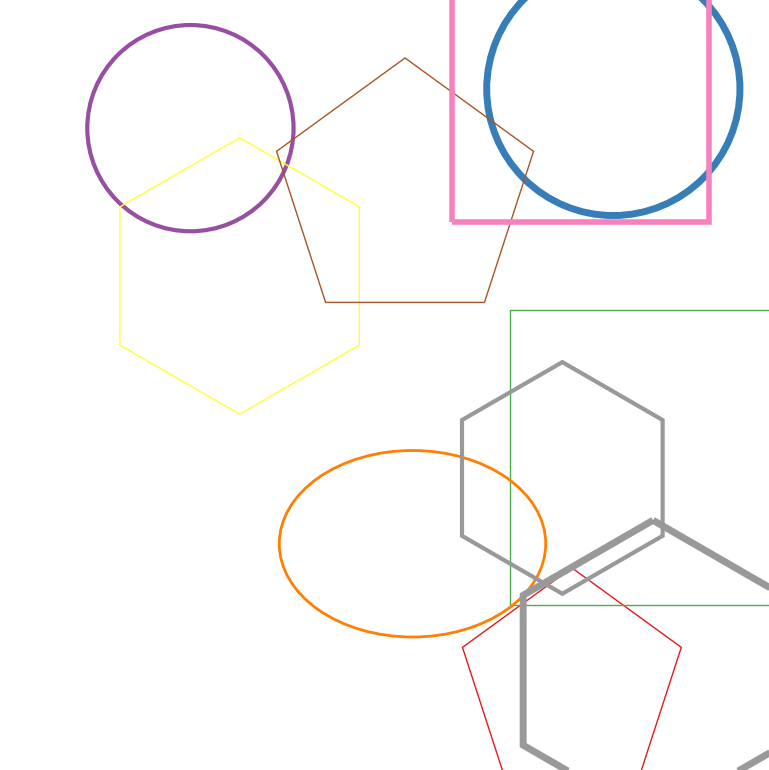[{"shape": "pentagon", "thickness": 0.5, "radius": 0.75, "center": [0.743, 0.113]}, {"shape": "circle", "thickness": 2.5, "radius": 0.82, "center": [0.797, 0.885]}, {"shape": "square", "thickness": 0.5, "radius": 0.96, "center": [0.854, 0.406]}, {"shape": "circle", "thickness": 1.5, "radius": 0.67, "center": [0.247, 0.834]}, {"shape": "oval", "thickness": 1, "radius": 0.87, "center": [0.536, 0.294]}, {"shape": "hexagon", "thickness": 0.5, "radius": 0.9, "center": [0.311, 0.642]}, {"shape": "pentagon", "thickness": 0.5, "radius": 0.88, "center": [0.526, 0.749]}, {"shape": "square", "thickness": 2, "radius": 0.83, "center": [0.754, 0.879]}, {"shape": "hexagon", "thickness": 2.5, "radius": 0.97, "center": [0.848, 0.13]}, {"shape": "hexagon", "thickness": 1.5, "radius": 0.75, "center": [0.73, 0.379]}]